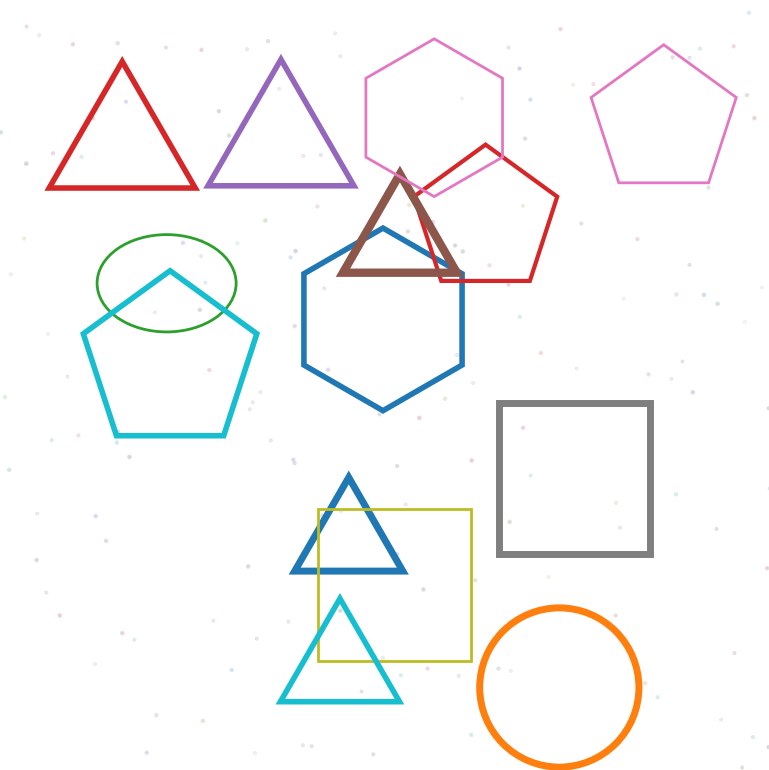[{"shape": "triangle", "thickness": 2.5, "radius": 0.41, "center": [0.453, 0.299]}, {"shape": "hexagon", "thickness": 2, "radius": 0.59, "center": [0.497, 0.585]}, {"shape": "circle", "thickness": 2.5, "radius": 0.52, "center": [0.726, 0.107]}, {"shape": "oval", "thickness": 1, "radius": 0.45, "center": [0.216, 0.632]}, {"shape": "triangle", "thickness": 2, "radius": 0.55, "center": [0.159, 0.811]}, {"shape": "pentagon", "thickness": 1.5, "radius": 0.49, "center": [0.631, 0.714]}, {"shape": "triangle", "thickness": 2, "radius": 0.55, "center": [0.365, 0.813]}, {"shape": "triangle", "thickness": 3, "radius": 0.43, "center": [0.519, 0.689]}, {"shape": "hexagon", "thickness": 1, "radius": 0.51, "center": [0.564, 0.847]}, {"shape": "pentagon", "thickness": 1, "radius": 0.5, "center": [0.862, 0.843]}, {"shape": "square", "thickness": 2.5, "radius": 0.49, "center": [0.746, 0.379]}, {"shape": "square", "thickness": 1, "radius": 0.5, "center": [0.512, 0.24]}, {"shape": "pentagon", "thickness": 2, "radius": 0.59, "center": [0.221, 0.53]}, {"shape": "triangle", "thickness": 2, "radius": 0.45, "center": [0.441, 0.133]}]